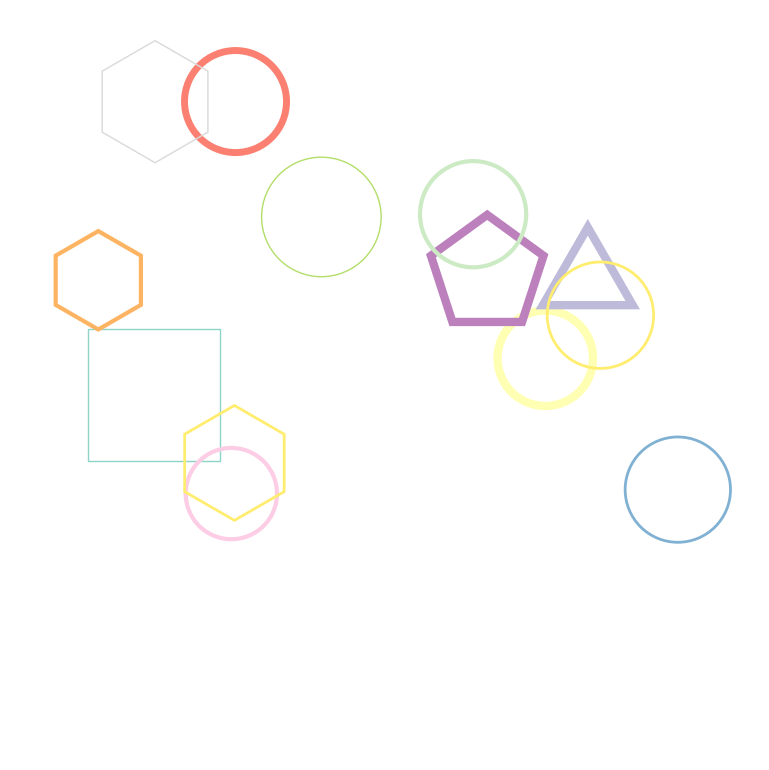[{"shape": "square", "thickness": 0.5, "radius": 0.43, "center": [0.2, 0.487]}, {"shape": "circle", "thickness": 3, "radius": 0.31, "center": [0.708, 0.535]}, {"shape": "triangle", "thickness": 3, "radius": 0.34, "center": [0.763, 0.637]}, {"shape": "circle", "thickness": 2.5, "radius": 0.33, "center": [0.306, 0.868]}, {"shape": "circle", "thickness": 1, "radius": 0.34, "center": [0.88, 0.364]}, {"shape": "hexagon", "thickness": 1.5, "radius": 0.32, "center": [0.128, 0.636]}, {"shape": "circle", "thickness": 0.5, "radius": 0.39, "center": [0.417, 0.718]}, {"shape": "circle", "thickness": 1.5, "radius": 0.3, "center": [0.3, 0.359]}, {"shape": "hexagon", "thickness": 0.5, "radius": 0.4, "center": [0.201, 0.868]}, {"shape": "pentagon", "thickness": 3, "radius": 0.38, "center": [0.633, 0.644]}, {"shape": "circle", "thickness": 1.5, "radius": 0.34, "center": [0.614, 0.722]}, {"shape": "circle", "thickness": 1, "radius": 0.35, "center": [0.78, 0.591]}, {"shape": "hexagon", "thickness": 1, "radius": 0.37, "center": [0.304, 0.399]}]